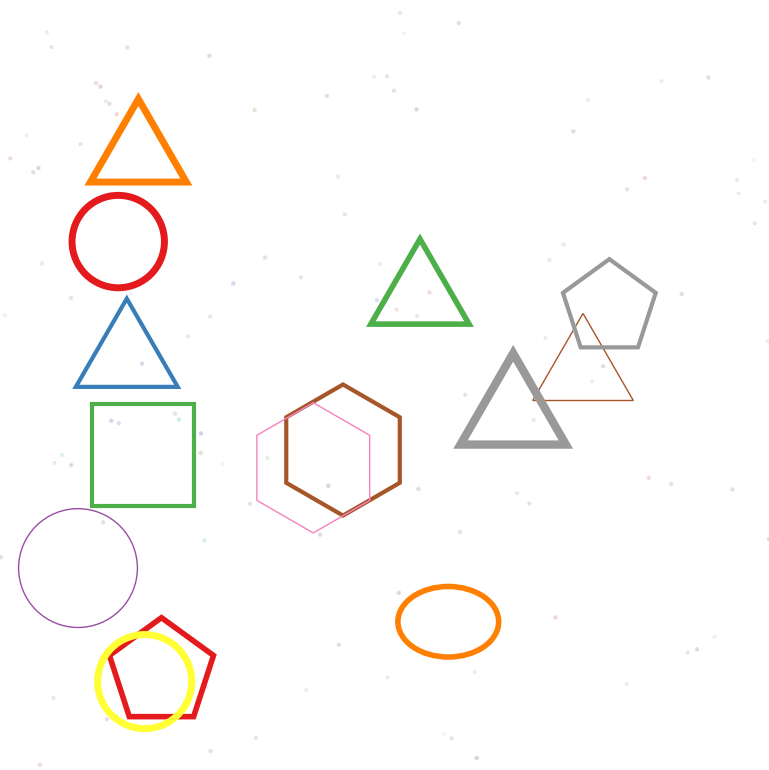[{"shape": "circle", "thickness": 2.5, "radius": 0.3, "center": [0.154, 0.686]}, {"shape": "pentagon", "thickness": 2, "radius": 0.36, "center": [0.21, 0.127]}, {"shape": "triangle", "thickness": 1.5, "radius": 0.38, "center": [0.165, 0.536]}, {"shape": "square", "thickness": 1.5, "radius": 0.33, "center": [0.185, 0.409]}, {"shape": "triangle", "thickness": 2, "radius": 0.37, "center": [0.545, 0.616]}, {"shape": "circle", "thickness": 0.5, "radius": 0.39, "center": [0.101, 0.262]}, {"shape": "oval", "thickness": 2, "radius": 0.33, "center": [0.582, 0.193]}, {"shape": "triangle", "thickness": 2.5, "radius": 0.36, "center": [0.18, 0.8]}, {"shape": "circle", "thickness": 2.5, "radius": 0.31, "center": [0.188, 0.115]}, {"shape": "triangle", "thickness": 0.5, "radius": 0.38, "center": [0.757, 0.518]}, {"shape": "hexagon", "thickness": 1.5, "radius": 0.43, "center": [0.445, 0.416]}, {"shape": "hexagon", "thickness": 0.5, "radius": 0.42, "center": [0.407, 0.392]}, {"shape": "pentagon", "thickness": 1.5, "radius": 0.32, "center": [0.791, 0.6]}, {"shape": "triangle", "thickness": 3, "radius": 0.4, "center": [0.666, 0.462]}]